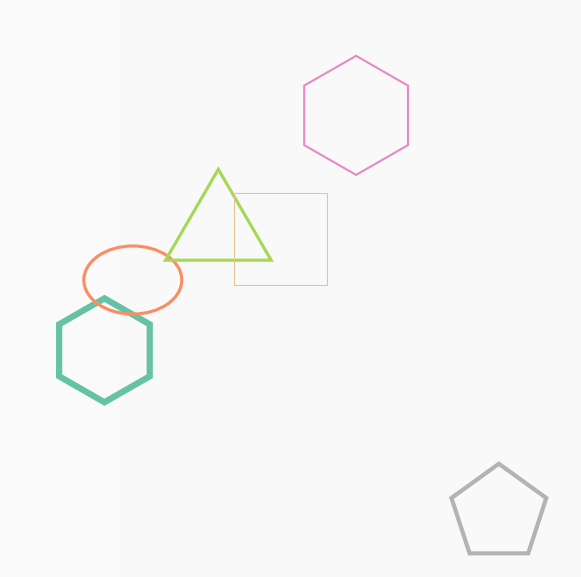[{"shape": "hexagon", "thickness": 3, "radius": 0.45, "center": [0.18, 0.393]}, {"shape": "oval", "thickness": 1.5, "radius": 0.42, "center": [0.228, 0.514]}, {"shape": "hexagon", "thickness": 1, "radius": 0.52, "center": [0.613, 0.799]}, {"shape": "triangle", "thickness": 1.5, "radius": 0.52, "center": [0.376, 0.601]}, {"shape": "square", "thickness": 0.5, "radius": 0.4, "center": [0.482, 0.585]}, {"shape": "pentagon", "thickness": 2, "radius": 0.43, "center": [0.858, 0.11]}]